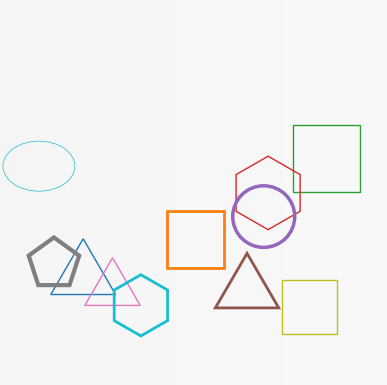[{"shape": "triangle", "thickness": 1, "radius": 0.48, "center": [0.215, 0.283]}, {"shape": "square", "thickness": 2, "radius": 0.37, "center": [0.504, 0.378]}, {"shape": "square", "thickness": 1, "radius": 0.43, "center": [0.842, 0.589]}, {"shape": "hexagon", "thickness": 1, "radius": 0.48, "center": [0.692, 0.499]}, {"shape": "circle", "thickness": 2.5, "radius": 0.4, "center": [0.681, 0.437]}, {"shape": "triangle", "thickness": 2, "radius": 0.47, "center": [0.638, 0.247]}, {"shape": "triangle", "thickness": 1, "radius": 0.41, "center": [0.29, 0.248]}, {"shape": "pentagon", "thickness": 3, "radius": 0.34, "center": [0.139, 0.315]}, {"shape": "square", "thickness": 1, "radius": 0.36, "center": [0.799, 0.203]}, {"shape": "hexagon", "thickness": 2, "radius": 0.4, "center": [0.364, 0.207]}, {"shape": "oval", "thickness": 0.5, "radius": 0.46, "center": [0.1, 0.568]}]